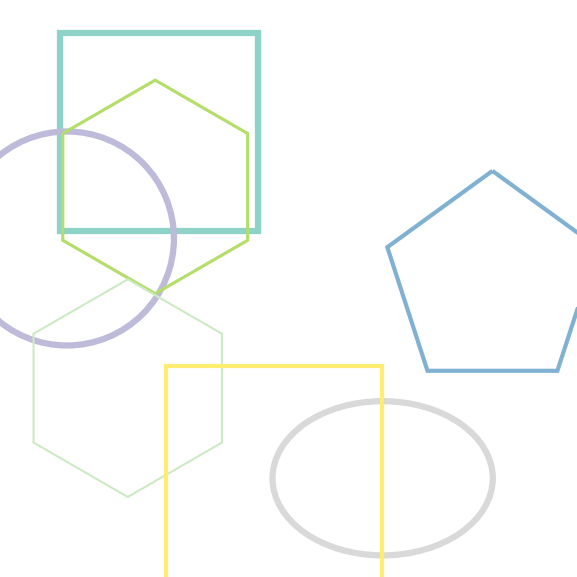[{"shape": "square", "thickness": 3, "radius": 0.86, "center": [0.275, 0.77]}, {"shape": "circle", "thickness": 3, "radius": 0.93, "center": [0.116, 0.586]}, {"shape": "pentagon", "thickness": 2, "radius": 0.96, "center": [0.853, 0.512]}, {"shape": "hexagon", "thickness": 1.5, "radius": 0.92, "center": [0.269, 0.675]}, {"shape": "oval", "thickness": 3, "radius": 0.95, "center": [0.663, 0.171]}, {"shape": "hexagon", "thickness": 1, "radius": 0.94, "center": [0.221, 0.327]}, {"shape": "square", "thickness": 2, "radius": 0.93, "center": [0.474, 0.178]}]